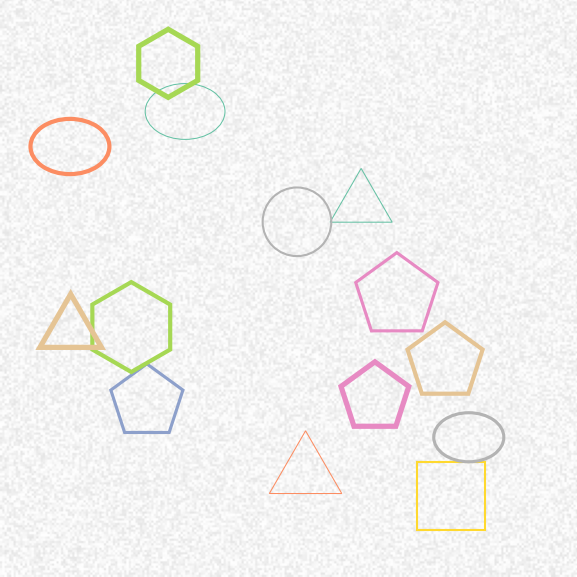[{"shape": "triangle", "thickness": 0.5, "radius": 0.31, "center": [0.625, 0.645]}, {"shape": "oval", "thickness": 0.5, "radius": 0.35, "center": [0.321, 0.806]}, {"shape": "triangle", "thickness": 0.5, "radius": 0.36, "center": [0.529, 0.181]}, {"shape": "oval", "thickness": 2, "radius": 0.34, "center": [0.121, 0.745]}, {"shape": "pentagon", "thickness": 1.5, "radius": 0.33, "center": [0.254, 0.303]}, {"shape": "pentagon", "thickness": 1.5, "radius": 0.37, "center": [0.687, 0.487]}, {"shape": "pentagon", "thickness": 2.5, "radius": 0.31, "center": [0.649, 0.311]}, {"shape": "hexagon", "thickness": 2, "radius": 0.39, "center": [0.227, 0.433]}, {"shape": "hexagon", "thickness": 2.5, "radius": 0.29, "center": [0.291, 0.889]}, {"shape": "square", "thickness": 1, "radius": 0.3, "center": [0.78, 0.14]}, {"shape": "pentagon", "thickness": 2, "radius": 0.34, "center": [0.771, 0.373]}, {"shape": "triangle", "thickness": 2.5, "radius": 0.31, "center": [0.122, 0.428]}, {"shape": "oval", "thickness": 1.5, "radius": 0.3, "center": [0.812, 0.242]}, {"shape": "circle", "thickness": 1, "radius": 0.3, "center": [0.514, 0.615]}]